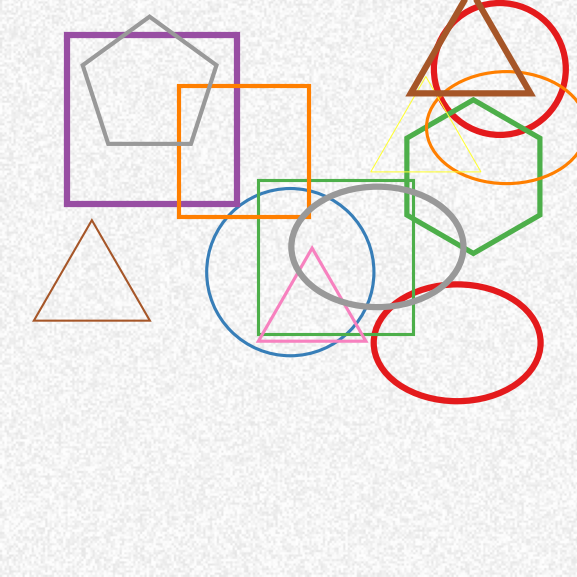[{"shape": "oval", "thickness": 3, "radius": 0.72, "center": [0.792, 0.406]}, {"shape": "circle", "thickness": 3, "radius": 0.57, "center": [0.866, 0.88]}, {"shape": "circle", "thickness": 1.5, "radius": 0.72, "center": [0.503, 0.528]}, {"shape": "square", "thickness": 1.5, "radius": 0.67, "center": [0.581, 0.554]}, {"shape": "hexagon", "thickness": 2.5, "radius": 0.66, "center": [0.82, 0.693]}, {"shape": "square", "thickness": 3, "radius": 0.73, "center": [0.263, 0.792]}, {"shape": "square", "thickness": 2, "radius": 0.57, "center": [0.422, 0.736]}, {"shape": "oval", "thickness": 1.5, "radius": 0.69, "center": [0.877, 0.778]}, {"shape": "triangle", "thickness": 0.5, "radius": 0.55, "center": [0.737, 0.757]}, {"shape": "triangle", "thickness": 1, "radius": 0.58, "center": [0.159, 0.502]}, {"shape": "triangle", "thickness": 3, "radius": 0.6, "center": [0.815, 0.897]}, {"shape": "triangle", "thickness": 1.5, "radius": 0.54, "center": [0.54, 0.462]}, {"shape": "oval", "thickness": 3, "radius": 0.75, "center": [0.654, 0.572]}, {"shape": "pentagon", "thickness": 2, "radius": 0.61, "center": [0.259, 0.849]}]